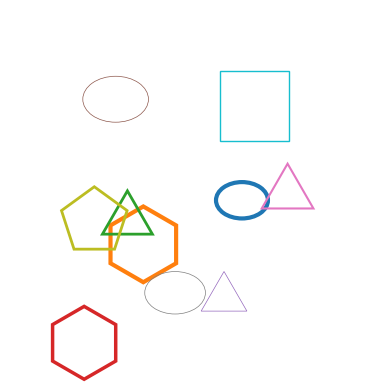[{"shape": "oval", "thickness": 3, "radius": 0.34, "center": [0.629, 0.48]}, {"shape": "hexagon", "thickness": 3, "radius": 0.49, "center": [0.372, 0.365]}, {"shape": "triangle", "thickness": 2, "radius": 0.37, "center": [0.331, 0.429]}, {"shape": "hexagon", "thickness": 2.5, "radius": 0.47, "center": [0.219, 0.11]}, {"shape": "triangle", "thickness": 0.5, "radius": 0.34, "center": [0.582, 0.226]}, {"shape": "oval", "thickness": 0.5, "radius": 0.43, "center": [0.3, 0.742]}, {"shape": "triangle", "thickness": 1.5, "radius": 0.39, "center": [0.747, 0.497]}, {"shape": "oval", "thickness": 0.5, "radius": 0.39, "center": [0.455, 0.24]}, {"shape": "pentagon", "thickness": 2, "radius": 0.45, "center": [0.245, 0.425]}, {"shape": "square", "thickness": 1, "radius": 0.45, "center": [0.661, 0.724]}]